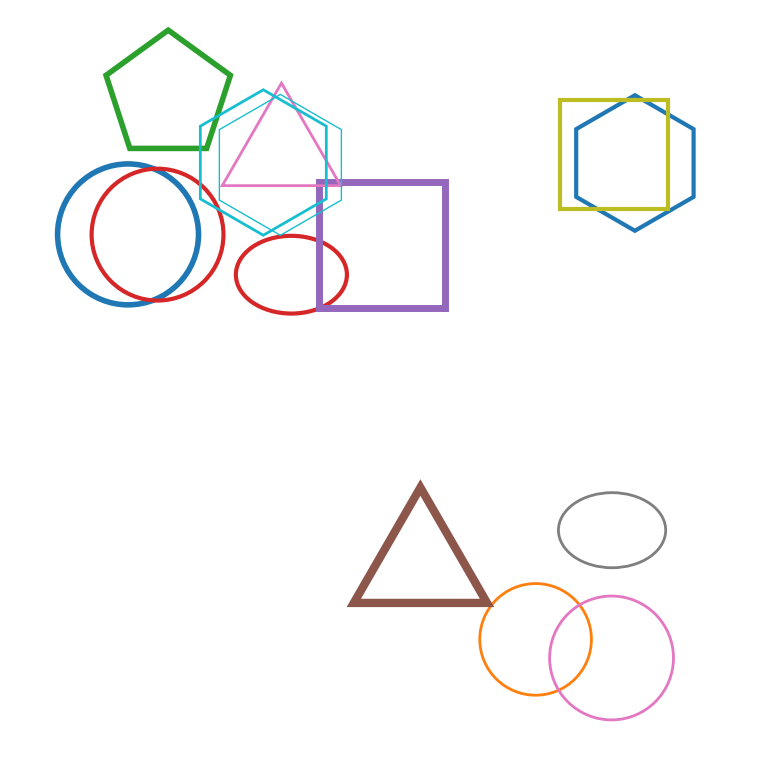[{"shape": "circle", "thickness": 2, "radius": 0.46, "center": [0.166, 0.696]}, {"shape": "hexagon", "thickness": 1.5, "radius": 0.44, "center": [0.825, 0.788]}, {"shape": "circle", "thickness": 1, "radius": 0.36, "center": [0.696, 0.17]}, {"shape": "pentagon", "thickness": 2, "radius": 0.42, "center": [0.218, 0.876]}, {"shape": "oval", "thickness": 1.5, "radius": 0.36, "center": [0.378, 0.643]}, {"shape": "circle", "thickness": 1.5, "radius": 0.43, "center": [0.205, 0.695]}, {"shape": "square", "thickness": 2.5, "radius": 0.41, "center": [0.496, 0.682]}, {"shape": "triangle", "thickness": 3, "radius": 0.5, "center": [0.546, 0.267]}, {"shape": "triangle", "thickness": 1, "radius": 0.44, "center": [0.366, 0.803]}, {"shape": "circle", "thickness": 1, "radius": 0.4, "center": [0.794, 0.145]}, {"shape": "oval", "thickness": 1, "radius": 0.35, "center": [0.795, 0.311]}, {"shape": "square", "thickness": 1.5, "radius": 0.35, "center": [0.798, 0.799]}, {"shape": "hexagon", "thickness": 0.5, "radius": 0.46, "center": [0.364, 0.786]}, {"shape": "hexagon", "thickness": 1, "radius": 0.47, "center": [0.342, 0.789]}]